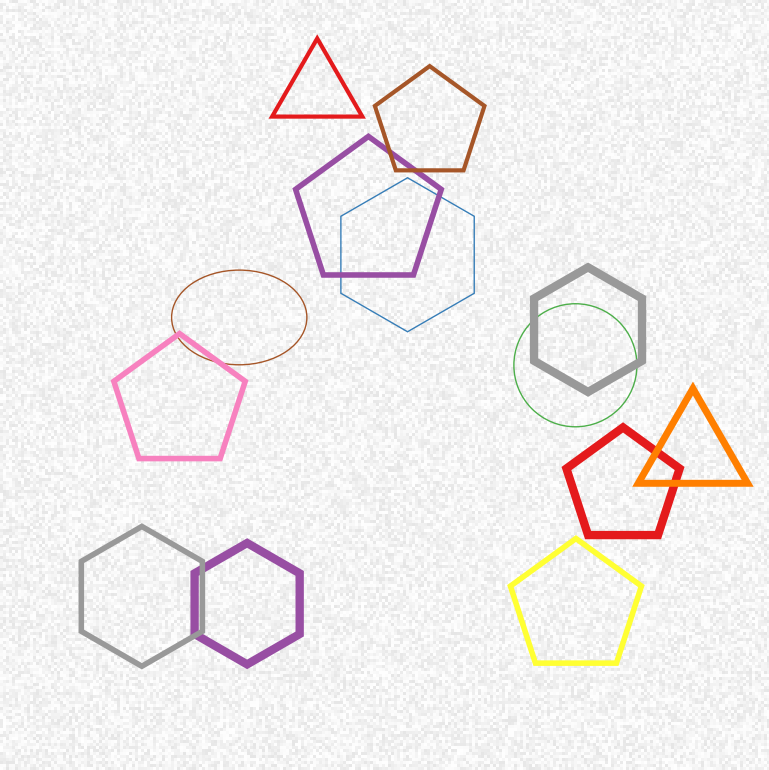[{"shape": "triangle", "thickness": 1.5, "radius": 0.34, "center": [0.412, 0.882]}, {"shape": "pentagon", "thickness": 3, "radius": 0.39, "center": [0.809, 0.368]}, {"shape": "hexagon", "thickness": 0.5, "radius": 0.5, "center": [0.529, 0.669]}, {"shape": "circle", "thickness": 0.5, "radius": 0.4, "center": [0.747, 0.526]}, {"shape": "hexagon", "thickness": 3, "radius": 0.39, "center": [0.321, 0.216]}, {"shape": "pentagon", "thickness": 2, "radius": 0.5, "center": [0.478, 0.723]}, {"shape": "triangle", "thickness": 2.5, "radius": 0.41, "center": [0.9, 0.413]}, {"shape": "pentagon", "thickness": 2, "radius": 0.45, "center": [0.748, 0.211]}, {"shape": "pentagon", "thickness": 1.5, "radius": 0.37, "center": [0.558, 0.839]}, {"shape": "oval", "thickness": 0.5, "radius": 0.44, "center": [0.311, 0.588]}, {"shape": "pentagon", "thickness": 2, "radius": 0.45, "center": [0.233, 0.477]}, {"shape": "hexagon", "thickness": 3, "radius": 0.4, "center": [0.764, 0.572]}, {"shape": "hexagon", "thickness": 2, "radius": 0.45, "center": [0.184, 0.226]}]